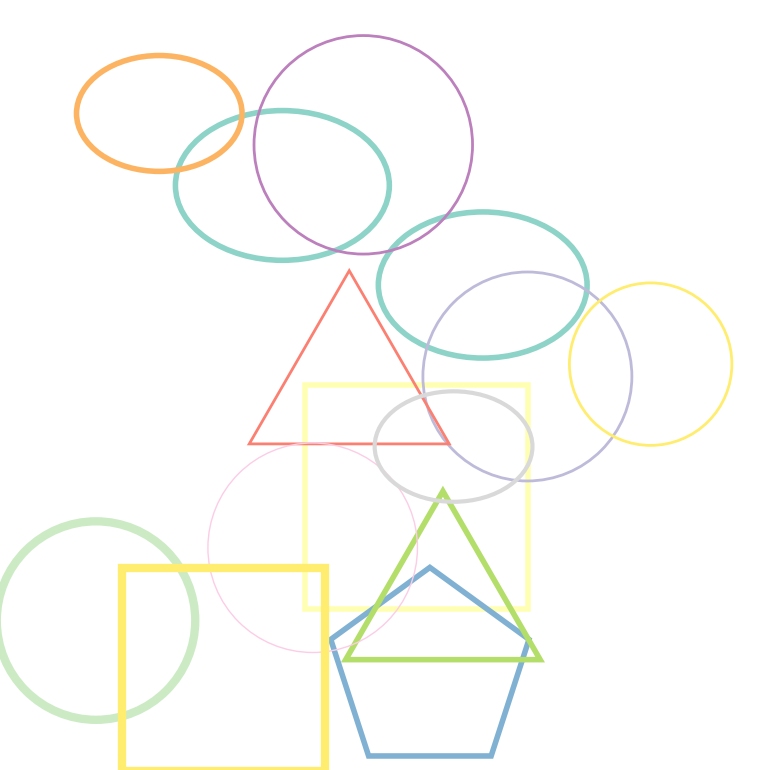[{"shape": "oval", "thickness": 2, "radius": 0.68, "center": [0.627, 0.63]}, {"shape": "oval", "thickness": 2, "radius": 0.69, "center": [0.367, 0.759]}, {"shape": "square", "thickness": 2, "radius": 0.73, "center": [0.541, 0.355]}, {"shape": "circle", "thickness": 1, "radius": 0.68, "center": [0.685, 0.511]}, {"shape": "triangle", "thickness": 1, "radius": 0.75, "center": [0.454, 0.498]}, {"shape": "pentagon", "thickness": 2, "radius": 0.68, "center": [0.558, 0.128]}, {"shape": "oval", "thickness": 2, "radius": 0.54, "center": [0.207, 0.853]}, {"shape": "triangle", "thickness": 2, "radius": 0.73, "center": [0.575, 0.216]}, {"shape": "circle", "thickness": 0.5, "radius": 0.68, "center": [0.406, 0.289]}, {"shape": "oval", "thickness": 1.5, "radius": 0.51, "center": [0.589, 0.42]}, {"shape": "circle", "thickness": 1, "radius": 0.71, "center": [0.472, 0.812]}, {"shape": "circle", "thickness": 3, "radius": 0.64, "center": [0.125, 0.194]}, {"shape": "circle", "thickness": 1, "radius": 0.53, "center": [0.845, 0.527]}, {"shape": "square", "thickness": 3, "radius": 0.66, "center": [0.291, 0.131]}]